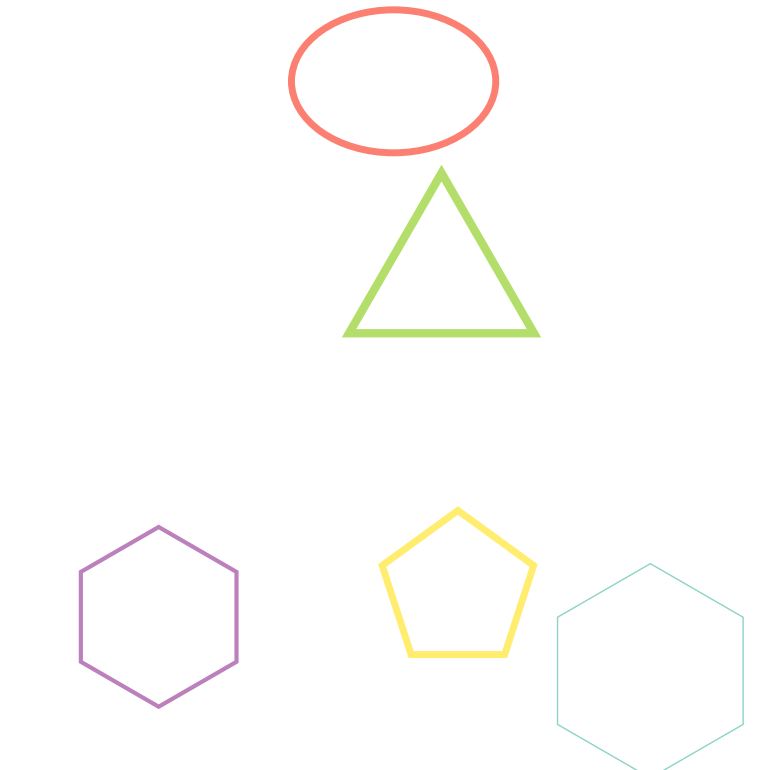[{"shape": "hexagon", "thickness": 0.5, "radius": 0.7, "center": [0.845, 0.129]}, {"shape": "oval", "thickness": 2.5, "radius": 0.66, "center": [0.511, 0.894]}, {"shape": "triangle", "thickness": 3, "radius": 0.69, "center": [0.573, 0.637]}, {"shape": "hexagon", "thickness": 1.5, "radius": 0.58, "center": [0.206, 0.199]}, {"shape": "pentagon", "thickness": 2.5, "radius": 0.52, "center": [0.595, 0.234]}]